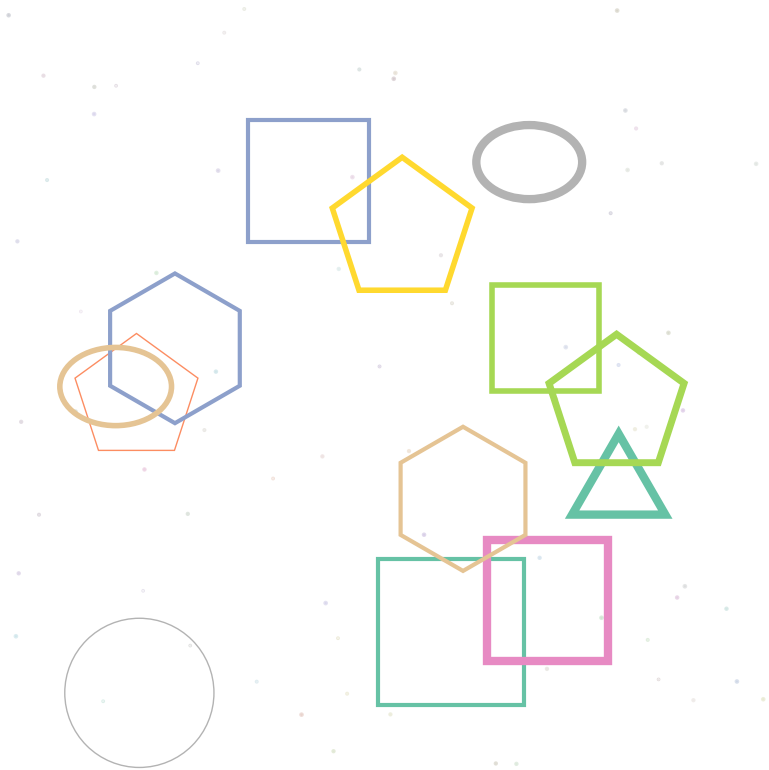[{"shape": "square", "thickness": 1.5, "radius": 0.48, "center": [0.586, 0.179]}, {"shape": "triangle", "thickness": 3, "radius": 0.35, "center": [0.803, 0.367]}, {"shape": "pentagon", "thickness": 0.5, "radius": 0.42, "center": [0.177, 0.483]}, {"shape": "hexagon", "thickness": 1.5, "radius": 0.49, "center": [0.227, 0.548]}, {"shape": "square", "thickness": 1.5, "radius": 0.39, "center": [0.401, 0.765]}, {"shape": "square", "thickness": 3, "radius": 0.39, "center": [0.711, 0.22]}, {"shape": "pentagon", "thickness": 2.5, "radius": 0.46, "center": [0.801, 0.474]}, {"shape": "square", "thickness": 2, "radius": 0.35, "center": [0.709, 0.561]}, {"shape": "pentagon", "thickness": 2, "radius": 0.48, "center": [0.522, 0.7]}, {"shape": "hexagon", "thickness": 1.5, "radius": 0.47, "center": [0.601, 0.352]}, {"shape": "oval", "thickness": 2, "radius": 0.36, "center": [0.15, 0.498]}, {"shape": "oval", "thickness": 3, "radius": 0.34, "center": [0.687, 0.789]}, {"shape": "circle", "thickness": 0.5, "radius": 0.48, "center": [0.181, 0.1]}]